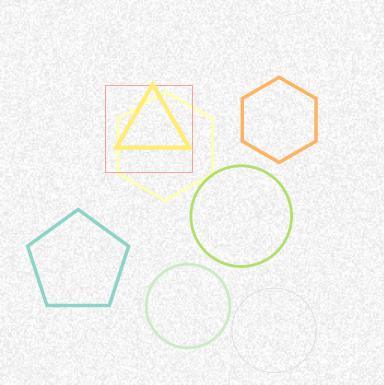[{"shape": "pentagon", "thickness": 2.5, "radius": 0.69, "center": [0.203, 0.318]}, {"shape": "hexagon", "thickness": 2, "radius": 0.71, "center": [0.43, 0.62]}, {"shape": "square", "thickness": 0.5, "radius": 0.56, "center": [0.386, 0.667]}, {"shape": "hexagon", "thickness": 2.5, "radius": 0.55, "center": [0.725, 0.689]}, {"shape": "circle", "thickness": 2, "radius": 0.65, "center": [0.627, 0.439]}, {"shape": "circle", "thickness": 0.5, "radius": 0.55, "center": [0.712, 0.142]}, {"shape": "circle", "thickness": 2, "radius": 0.54, "center": [0.489, 0.205]}, {"shape": "triangle", "thickness": 3, "radius": 0.55, "center": [0.397, 0.671]}]